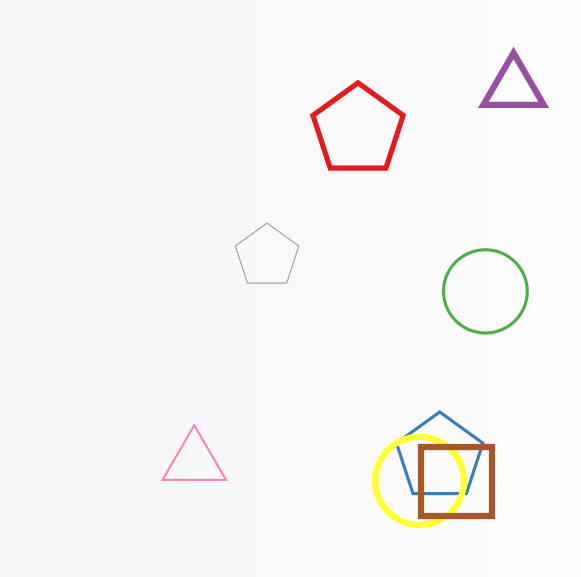[{"shape": "pentagon", "thickness": 2.5, "radius": 0.41, "center": [0.616, 0.774]}, {"shape": "pentagon", "thickness": 1.5, "radius": 0.39, "center": [0.756, 0.208]}, {"shape": "circle", "thickness": 1.5, "radius": 0.36, "center": [0.835, 0.495]}, {"shape": "triangle", "thickness": 3, "radius": 0.3, "center": [0.884, 0.847]}, {"shape": "circle", "thickness": 3, "radius": 0.38, "center": [0.722, 0.167]}, {"shape": "square", "thickness": 3, "radius": 0.3, "center": [0.785, 0.165]}, {"shape": "triangle", "thickness": 1, "radius": 0.32, "center": [0.334, 0.2]}, {"shape": "pentagon", "thickness": 0.5, "radius": 0.29, "center": [0.46, 0.555]}]